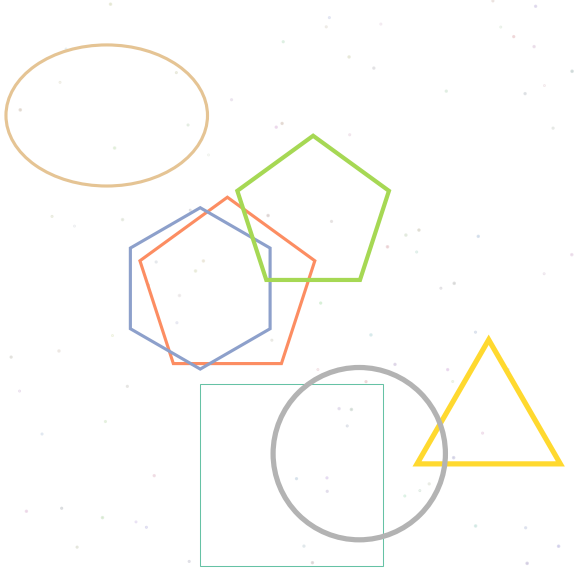[{"shape": "square", "thickness": 0.5, "radius": 0.79, "center": [0.505, 0.177]}, {"shape": "pentagon", "thickness": 1.5, "radius": 0.8, "center": [0.394, 0.498]}, {"shape": "hexagon", "thickness": 1.5, "radius": 0.7, "center": [0.347, 0.5]}, {"shape": "pentagon", "thickness": 2, "radius": 0.69, "center": [0.542, 0.626]}, {"shape": "triangle", "thickness": 2.5, "radius": 0.72, "center": [0.846, 0.268]}, {"shape": "oval", "thickness": 1.5, "radius": 0.87, "center": [0.185, 0.799]}, {"shape": "circle", "thickness": 2.5, "radius": 0.75, "center": [0.622, 0.214]}]